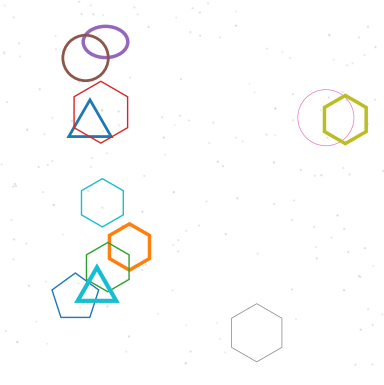[{"shape": "triangle", "thickness": 2, "radius": 0.32, "center": [0.234, 0.677]}, {"shape": "pentagon", "thickness": 1, "radius": 0.32, "center": [0.196, 0.227]}, {"shape": "hexagon", "thickness": 2.5, "radius": 0.3, "center": [0.336, 0.358]}, {"shape": "hexagon", "thickness": 1, "radius": 0.32, "center": [0.28, 0.306]}, {"shape": "hexagon", "thickness": 1, "radius": 0.4, "center": [0.262, 0.709]}, {"shape": "oval", "thickness": 2.5, "radius": 0.29, "center": [0.274, 0.891]}, {"shape": "circle", "thickness": 2, "radius": 0.3, "center": [0.222, 0.849]}, {"shape": "circle", "thickness": 0.5, "radius": 0.36, "center": [0.846, 0.694]}, {"shape": "hexagon", "thickness": 0.5, "radius": 0.38, "center": [0.667, 0.136]}, {"shape": "hexagon", "thickness": 2.5, "radius": 0.31, "center": [0.897, 0.69]}, {"shape": "triangle", "thickness": 3, "radius": 0.29, "center": [0.252, 0.248]}, {"shape": "hexagon", "thickness": 1, "radius": 0.31, "center": [0.266, 0.473]}]